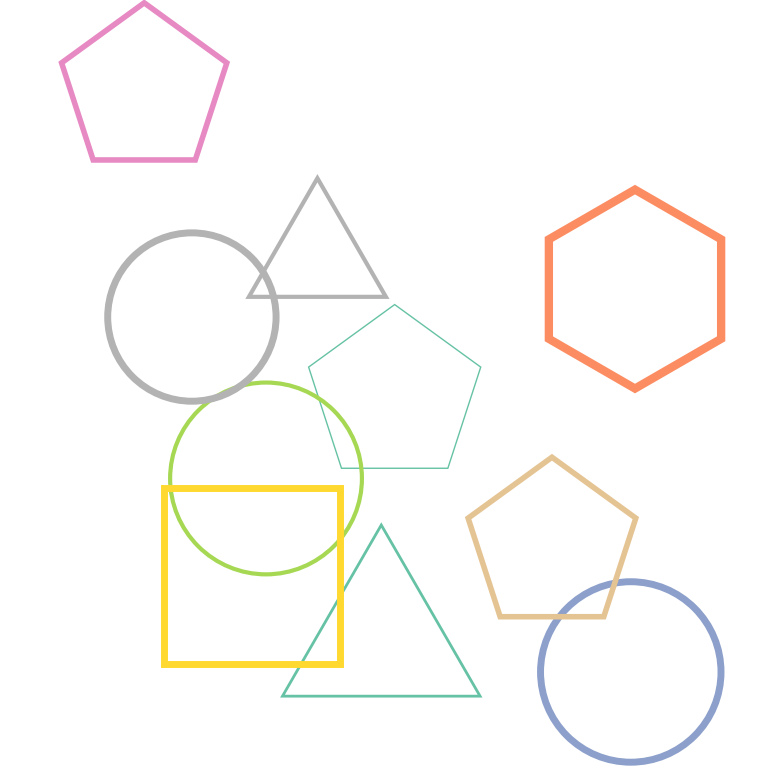[{"shape": "pentagon", "thickness": 0.5, "radius": 0.59, "center": [0.513, 0.487]}, {"shape": "triangle", "thickness": 1, "radius": 0.74, "center": [0.495, 0.17]}, {"shape": "hexagon", "thickness": 3, "radius": 0.65, "center": [0.825, 0.625]}, {"shape": "circle", "thickness": 2.5, "radius": 0.59, "center": [0.819, 0.127]}, {"shape": "pentagon", "thickness": 2, "radius": 0.56, "center": [0.187, 0.884]}, {"shape": "circle", "thickness": 1.5, "radius": 0.62, "center": [0.345, 0.379]}, {"shape": "square", "thickness": 2.5, "radius": 0.57, "center": [0.327, 0.251]}, {"shape": "pentagon", "thickness": 2, "radius": 0.57, "center": [0.717, 0.292]}, {"shape": "triangle", "thickness": 1.5, "radius": 0.51, "center": [0.412, 0.666]}, {"shape": "circle", "thickness": 2.5, "radius": 0.55, "center": [0.249, 0.588]}]